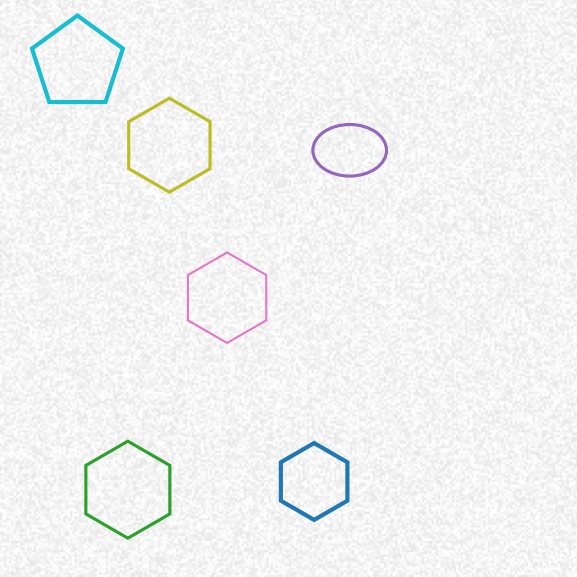[{"shape": "hexagon", "thickness": 2, "radius": 0.33, "center": [0.544, 0.165]}, {"shape": "hexagon", "thickness": 1.5, "radius": 0.42, "center": [0.221, 0.151]}, {"shape": "oval", "thickness": 1.5, "radius": 0.32, "center": [0.606, 0.739]}, {"shape": "hexagon", "thickness": 1, "radius": 0.39, "center": [0.393, 0.484]}, {"shape": "hexagon", "thickness": 1.5, "radius": 0.41, "center": [0.293, 0.748]}, {"shape": "pentagon", "thickness": 2, "radius": 0.41, "center": [0.134, 0.889]}]